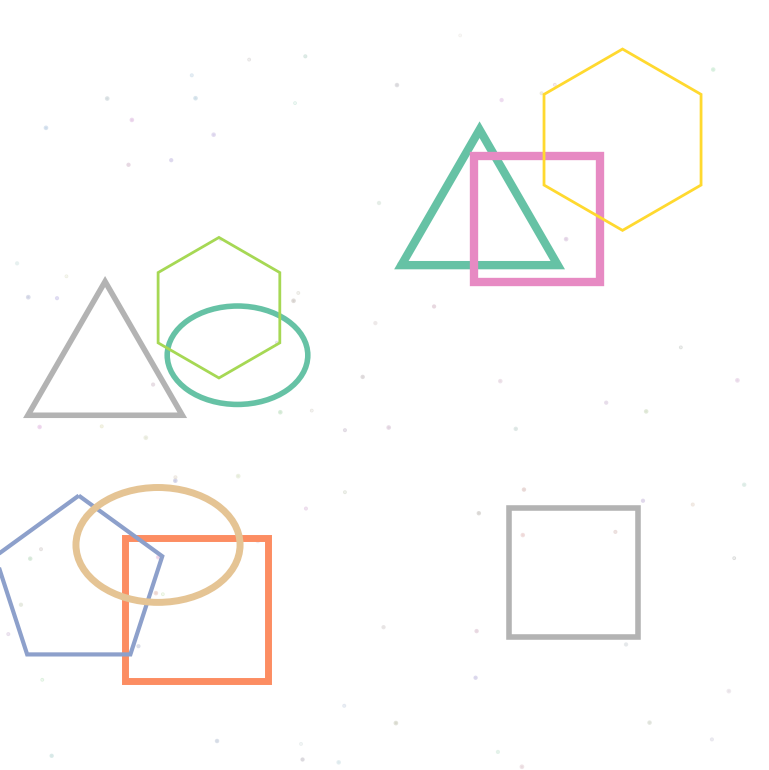[{"shape": "oval", "thickness": 2, "radius": 0.46, "center": [0.308, 0.539]}, {"shape": "triangle", "thickness": 3, "radius": 0.59, "center": [0.623, 0.714]}, {"shape": "square", "thickness": 2.5, "radius": 0.46, "center": [0.255, 0.209]}, {"shape": "pentagon", "thickness": 1.5, "radius": 0.57, "center": [0.102, 0.242]}, {"shape": "square", "thickness": 3, "radius": 0.41, "center": [0.698, 0.716]}, {"shape": "hexagon", "thickness": 1, "radius": 0.46, "center": [0.284, 0.6]}, {"shape": "hexagon", "thickness": 1, "radius": 0.59, "center": [0.808, 0.819]}, {"shape": "oval", "thickness": 2.5, "radius": 0.53, "center": [0.205, 0.292]}, {"shape": "triangle", "thickness": 2, "radius": 0.58, "center": [0.136, 0.519]}, {"shape": "square", "thickness": 2, "radius": 0.42, "center": [0.745, 0.257]}]